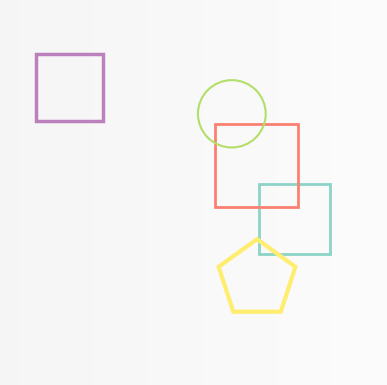[{"shape": "square", "thickness": 2, "radius": 0.45, "center": [0.76, 0.431]}, {"shape": "square", "thickness": 2, "radius": 0.54, "center": [0.663, 0.57]}, {"shape": "circle", "thickness": 1.5, "radius": 0.44, "center": [0.598, 0.704]}, {"shape": "square", "thickness": 2.5, "radius": 0.43, "center": [0.179, 0.773]}, {"shape": "pentagon", "thickness": 3, "radius": 0.52, "center": [0.663, 0.275]}]